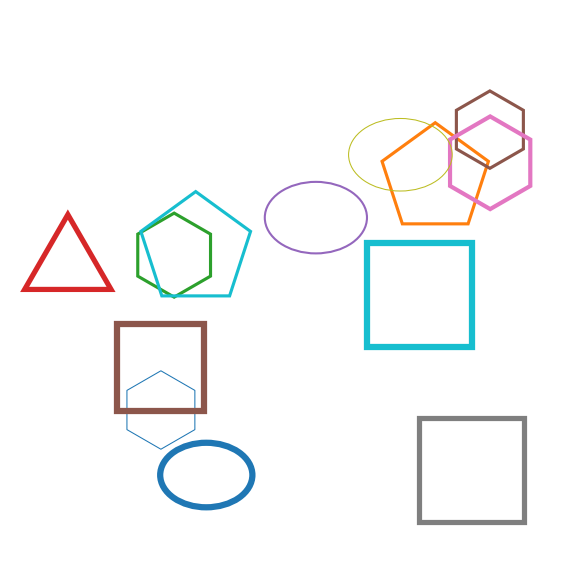[{"shape": "oval", "thickness": 3, "radius": 0.4, "center": [0.357, 0.177]}, {"shape": "hexagon", "thickness": 0.5, "radius": 0.34, "center": [0.279, 0.289]}, {"shape": "pentagon", "thickness": 1.5, "radius": 0.48, "center": [0.754, 0.69]}, {"shape": "hexagon", "thickness": 1.5, "radius": 0.36, "center": [0.302, 0.557]}, {"shape": "triangle", "thickness": 2.5, "radius": 0.43, "center": [0.117, 0.541]}, {"shape": "oval", "thickness": 1, "radius": 0.44, "center": [0.547, 0.622]}, {"shape": "square", "thickness": 3, "radius": 0.38, "center": [0.279, 0.362]}, {"shape": "hexagon", "thickness": 1.5, "radius": 0.33, "center": [0.848, 0.775]}, {"shape": "hexagon", "thickness": 2, "radius": 0.4, "center": [0.849, 0.717]}, {"shape": "square", "thickness": 2.5, "radius": 0.45, "center": [0.816, 0.186]}, {"shape": "oval", "thickness": 0.5, "radius": 0.45, "center": [0.693, 0.731]}, {"shape": "square", "thickness": 3, "radius": 0.45, "center": [0.726, 0.488]}, {"shape": "pentagon", "thickness": 1.5, "radius": 0.5, "center": [0.339, 0.568]}]